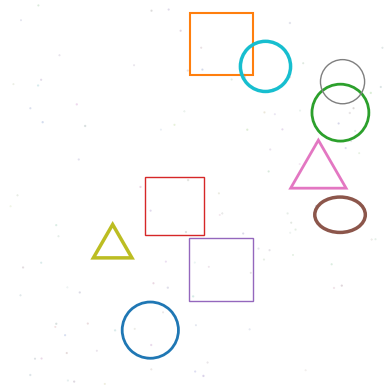[{"shape": "circle", "thickness": 2, "radius": 0.37, "center": [0.39, 0.142]}, {"shape": "square", "thickness": 1.5, "radius": 0.4, "center": [0.575, 0.885]}, {"shape": "circle", "thickness": 2, "radius": 0.37, "center": [0.884, 0.707]}, {"shape": "square", "thickness": 1, "radius": 0.38, "center": [0.453, 0.465]}, {"shape": "square", "thickness": 1, "radius": 0.41, "center": [0.574, 0.3]}, {"shape": "oval", "thickness": 2.5, "radius": 0.33, "center": [0.883, 0.442]}, {"shape": "triangle", "thickness": 2, "radius": 0.42, "center": [0.827, 0.553]}, {"shape": "circle", "thickness": 1, "radius": 0.29, "center": [0.89, 0.788]}, {"shape": "triangle", "thickness": 2.5, "radius": 0.29, "center": [0.293, 0.359]}, {"shape": "circle", "thickness": 2.5, "radius": 0.33, "center": [0.69, 0.828]}]